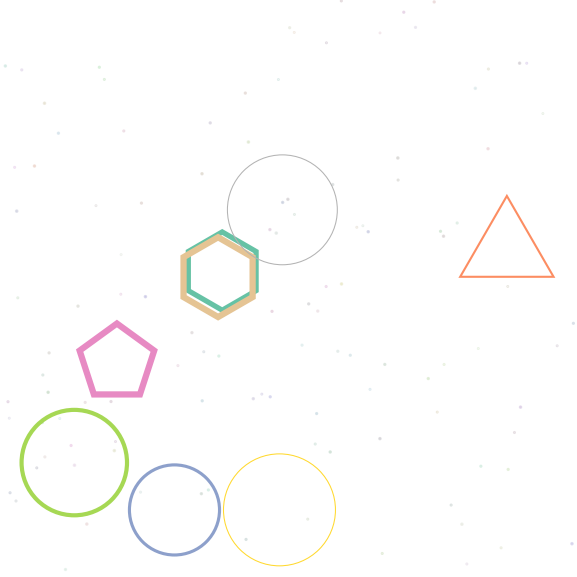[{"shape": "hexagon", "thickness": 2.5, "radius": 0.34, "center": [0.385, 0.53]}, {"shape": "triangle", "thickness": 1, "radius": 0.47, "center": [0.878, 0.567]}, {"shape": "circle", "thickness": 1.5, "radius": 0.39, "center": [0.302, 0.116]}, {"shape": "pentagon", "thickness": 3, "radius": 0.34, "center": [0.202, 0.371]}, {"shape": "circle", "thickness": 2, "radius": 0.46, "center": [0.129, 0.198]}, {"shape": "circle", "thickness": 0.5, "radius": 0.48, "center": [0.484, 0.116]}, {"shape": "hexagon", "thickness": 3, "radius": 0.35, "center": [0.378, 0.519]}, {"shape": "circle", "thickness": 0.5, "radius": 0.48, "center": [0.489, 0.636]}]